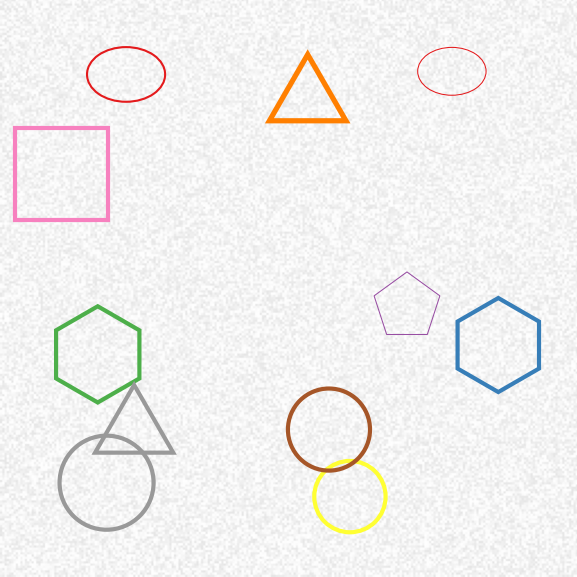[{"shape": "oval", "thickness": 0.5, "radius": 0.3, "center": [0.782, 0.876]}, {"shape": "oval", "thickness": 1, "radius": 0.34, "center": [0.218, 0.87]}, {"shape": "hexagon", "thickness": 2, "radius": 0.41, "center": [0.863, 0.402]}, {"shape": "hexagon", "thickness": 2, "radius": 0.42, "center": [0.169, 0.385]}, {"shape": "pentagon", "thickness": 0.5, "radius": 0.3, "center": [0.705, 0.468]}, {"shape": "triangle", "thickness": 2.5, "radius": 0.38, "center": [0.533, 0.828]}, {"shape": "circle", "thickness": 2, "radius": 0.31, "center": [0.606, 0.139]}, {"shape": "circle", "thickness": 2, "radius": 0.36, "center": [0.57, 0.255]}, {"shape": "square", "thickness": 2, "radius": 0.4, "center": [0.106, 0.698]}, {"shape": "circle", "thickness": 2, "radius": 0.41, "center": [0.185, 0.163]}, {"shape": "triangle", "thickness": 2, "radius": 0.39, "center": [0.232, 0.254]}]